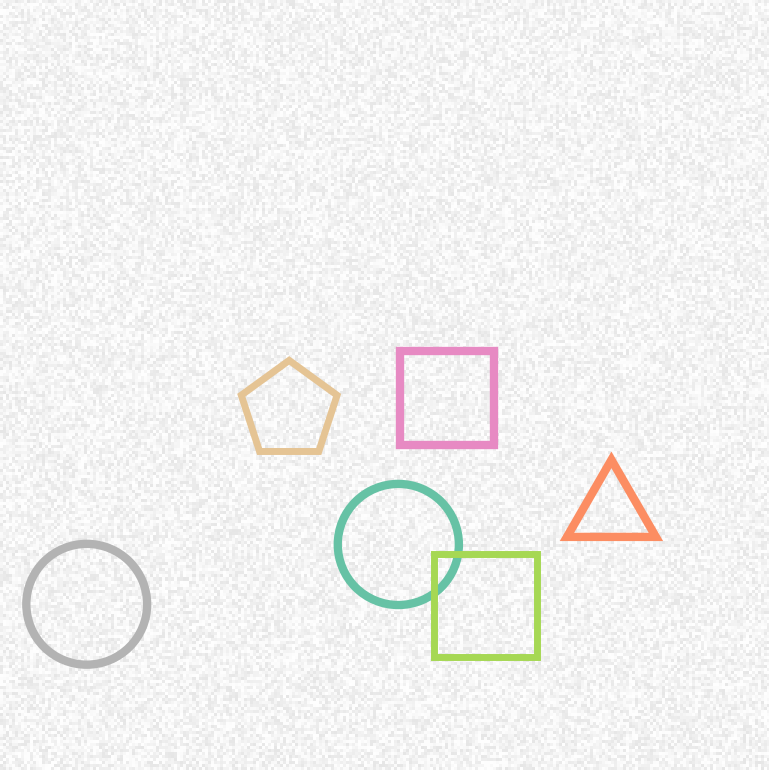[{"shape": "circle", "thickness": 3, "radius": 0.39, "center": [0.517, 0.293]}, {"shape": "triangle", "thickness": 3, "radius": 0.33, "center": [0.794, 0.336]}, {"shape": "square", "thickness": 3, "radius": 0.31, "center": [0.581, 0.483]}, {"shape": "square", "thickness": 2.5, "radius": 0.33, "center": [0.631, 0.214]}, {"shape": "pentagon", "thickness": 2.5, "radius": 0.33, "center": [0.376, 0.467]}, {"shape": "circle", "thickness": 3, "radius": 0.39, "center": [0.113, 0.215]}]